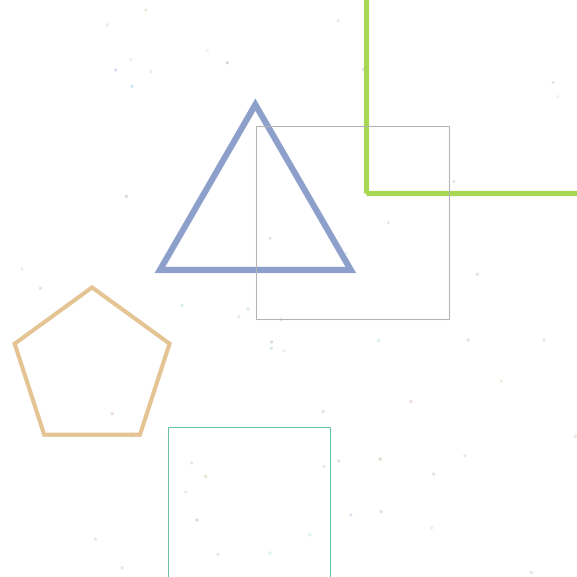[{"shape": "square", "thickness": 0.5, "radius": 0.7, "center": [0.432, 0.12]}, {"shape": "triangle", "thickness": 3, "radius": 0.95, "center": [0.442, 0.627]}, {"shape": "square", "thickness": 2.5, "radius": 0.98, "center": [0.831, 0.862]}, {"shape": "pentagon", "thickness": 2, "radius": 0.71, "center": [0.159, 0.36]}, {"shape": "square", "thickness": 0.5, "radius": 0.84, "center": [0.61, 0.614]}]